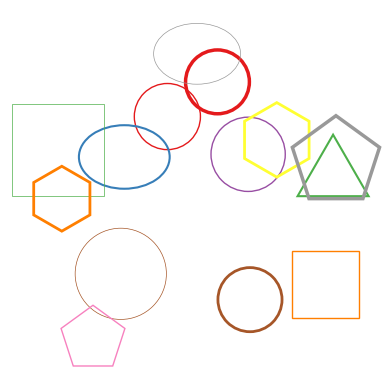[{"shape": "circle", "thickness": 2.5, "radius": 0.41, "center": [0.565, 0.787]}, {"shape": "circle", "thickness": 1, "radius": 0.43, "center": [0.435, 0.697]}, {"shape": "oval", "thickness": 1.5, "radius": 0.59, "center": [0.323, 0.592]}, {"shape": "triangle", "thickness": 1.5, "radius": 0.53, "center": [0.865, 0.544]}, {"shape": "square", "thickness": 0.5, "radius": 0.59, "center": [0.151, 0.611]}, {"shape": "circle", "thickness": 1, "radius": 0.48, "center": [0.645, 0.599]}, {"shape": "hexagon", "thickness": 2, "radius": 0.42, "center": [0.161, 0.484]}, {"shape": "square", "thickness": 1, "radius": 0.44, "center": [0.845, 0.26]}, {"shape": "hexagon", "thickness": 2, "radius": 0.48, "center": [0.719, 0.637]}, {"shape": "circle", "thickness": 2, "radius": 0.42, "center": [0.649, 0.222]}, {"shape": "circle", "thickness": 0.5, "radius": 0.59, "center": [0.314, 0.289]}, {"shape": "pentagon", "thickness": 1, "radius": 0.44, "center": [0.242, 0.12]}, {"shape": "pentagon", "thickness": 2.5, "radius": 0.6, "center": [0.873, 0.58]}, {"shape": "oval", "thickness": 0.5, "radius": 0.56, "center": [0.512, 0.86]}]